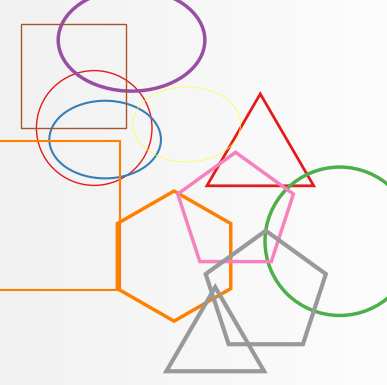[{"shape": "circle", "thickness": 1, "radius": 0.75, "center": [0.243, 0.668]}, {"shape": "triangle", "thickness": 2, "radius": 0.8, "center": [0.672, 0.597]}, {"shape": "oval", "thickness": 1.5, "radius": 0.72, "center": [0.271, 0.638]}, {"shape": "circle", "thickness": 2.5, "radius": 0.96, "center": [0.877, 0.373]}, {"shape": "oval", "thickness": 2.5, "radius": 0.95, "center": [0.339, 0.896]}, {"shape": "square", "thickness": 1.5, "radius": 0.97, "center": [0.116, 0.441]}, {"shape": "hexagon", "thickness": 2.5, "radius": 0.84, "center": [0.449, 0.335]}, {"shape": "oval", "thickness": 0.5, "radius": 0.7, "center": [0.482, 0.677]}, {"shape": "square", "thickness": 1, "radius": 0.68, "center": [0.19, 0.803]}, {"shape": "pentagon", "thickness": 2.5, "radius": 0.78, "center": [0.608, 0.448]}, {"shape": "triangle", "thickness": 3, "radius": 0.73, "center": [0.555, 0.109]}, {"shape": "pentagon", "thickness": 3, "radius": 0.82, "center": [0.686, 0.238]}]